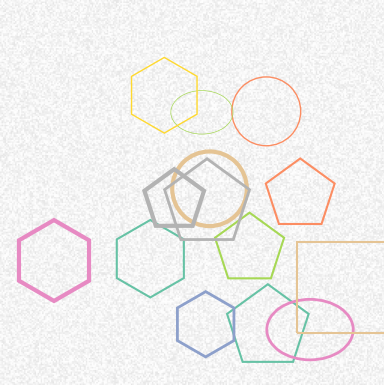[{"shape": "hexagon", "thickness": 1.5, "radius": 0.5, "center": [0.39, 0.328]}, {"shape": "pentagon", "thickness": 1.5, "radius": 0.56, "center": [0.696, 0.15]}, {"shape": "pentagon", "thickness": 1.5, "radius": 0.47, "center": [0.78, 0.494]}, {"shape": "circle", "thickness": 1, "radius": 0.45, "center": [0.692, 0.711]}, {"shape": "hexagon", "thickness": 2, "radius": 0.42, "center": [0.534, 0.158]}, {"shape": "hexagon", "thickness": 3, "radius": 0.53, "center": [0.14, 0.323]}, {"shape": "oval", "thickness": 2, "radius": 0.56, "center": [0.805, 0.144]}, {"shape": "pentagon", "thickness": 1.5, "radius": 0.47, "center": [0.648, 0.353]}, {"shape": "oval", "thickness": 0.5, "radius": 0.4, "center": [0.524, 0.708]}, {"shape": "hexagon", "thickness": 1, "radius": 0.49, "center": [0.427, 0.753]}, {"shape": "circle", "thickness": 3, "radius": 0.48, "center": [0.544, 0.51]}, {"shape": "square", "thickness": 1.5, "radius": 0.59, "center": [0.89, 0.254]}, {"shape": "pentagon", "thickness": 3, "radius": 0.41, "center": [0.453, 0.479]}, {"shape": "pentagon", "thickness": 2, "radius": 0.58, "center": [0.538, 0.472]}]